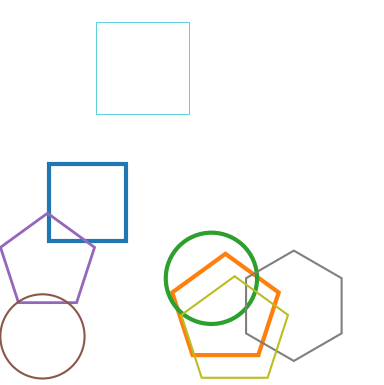[{"shape": "square", "thickness": 3, "radius": 0.5, "center": [0.227, 0.474]}, {"shape": "pentagon", "thickness": 3, "radius": 0.73, "center": [0.586, 0.195]}, {"shape": "circle", "thickness": 3, "radius": 0.59, "center": [0.549, 0.277]}, {"shape": "pentagon", "thickness": 2, "radius": 0.64, "center": [0.123, 0.318]}, {"shape": "circle", "thickness": 1.5, "radius": 0.55, "center": [0.11, 0.126]}, {"shape": "hexagon", "thickness": 1.5, "radius": 0.72, "center": [0.763, 0.206]}, {"shape": "pentagon", "thickness": 1.5, "radius": 0.73, "center": [0.609, 0.137]}, {"shape": "square", "thickness": 0.5, "radius": 0.6, "center": [0.37, 0.824]}]